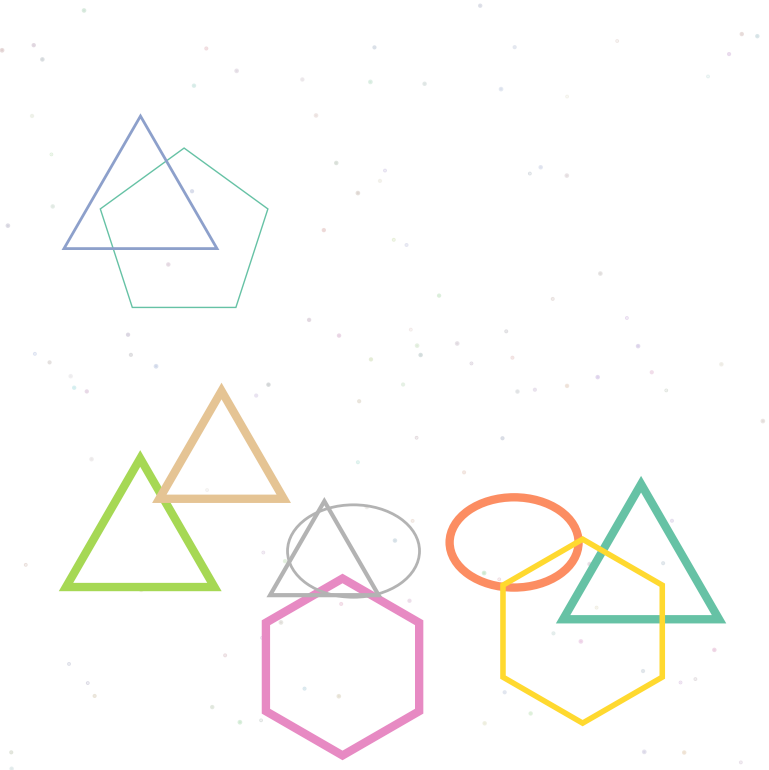[{"shape": "pentagon", "thickness": 0.5, "radius": 0.57, "center": [0.239, 0.693]}, {"shape": "triangle", "thickness": 3, "radius": 0.58, "center": [0.833, 0.254]}, {"shape": "oval", "thickness": 3, "radius": 0.42, "center": [0.668, 0.296]}, {"shape": "triangle", "thickness": 1, "radius": 0.57, "center": [0.182, 0.735]}, {"shape": "hexagon", "thickness": 3, "radius": 0.57, "center": [0.445, 0.134]}, {"shape": "triangle", "thickness": 3, "radius": 0.56, "center": [0.182, 0.293]}, {"shape": "hexagon", "thickness": 2, "radius": 0.6, "center": [0.757, 0.18]}, {"shape": "triangle", "thickness": 3, "radius": 0.47, "center": [0.288, 0.399]}, {"shape": "oval", "thickness": 1, "radius": 0.43, "center": [0.459, 0.284]}, {"shape": "triangle", "thickness": 1.5, "radius": 0.41, "center": [0.421, 0.268]}]